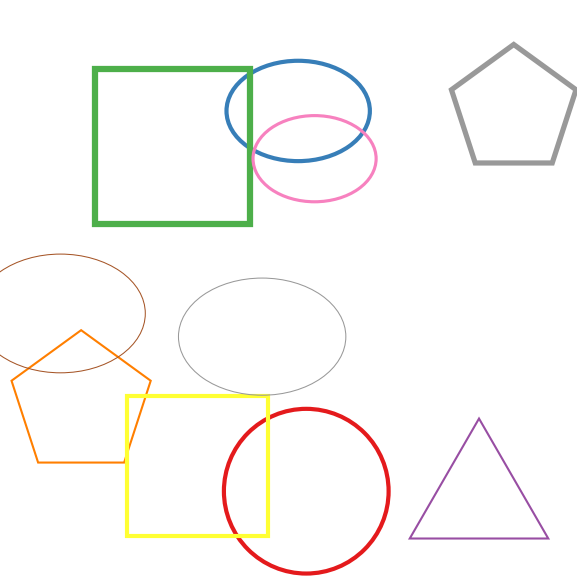[{"shape": "circle", "thickness": 2, "radius": 0.71, "center": [0.53, 0.149]}, {"shape": "oval", "thickness": 2, "radius": 0.62, "center": [0.516, 0.807]}, {"shape": "square", "thickness": 3, "radius": 0.67, "center": [0.299, 0.746]}, {"shape": "triangle", "thickness": 1, "radius": 0.69, "center": [0.829, 0.136]}, {"shape": "pentagon", "thickness": 1, "radius": 0.63, "center": [0.14, 0.301]}, {"shape": "square", "thickness": 2, "radius": 0.61, "center": [0.342, 0.192]}, {"shape": "oval", "thickness": 0.5, "radius": 0.73, "center": [0.105, 0.456]}, {"shape": "oval", "thickness": 1.5, "radius": 0.53, "center": [0.545, 0.724]}, {"shape": "oval", "thickness": 0.5, "radius": 0.72, "center": [0.454, 0.416]}, {"shape": "pentagon", "thickness": 2.5, "radius": 0.57, "center": [0.89, 0.809]}]